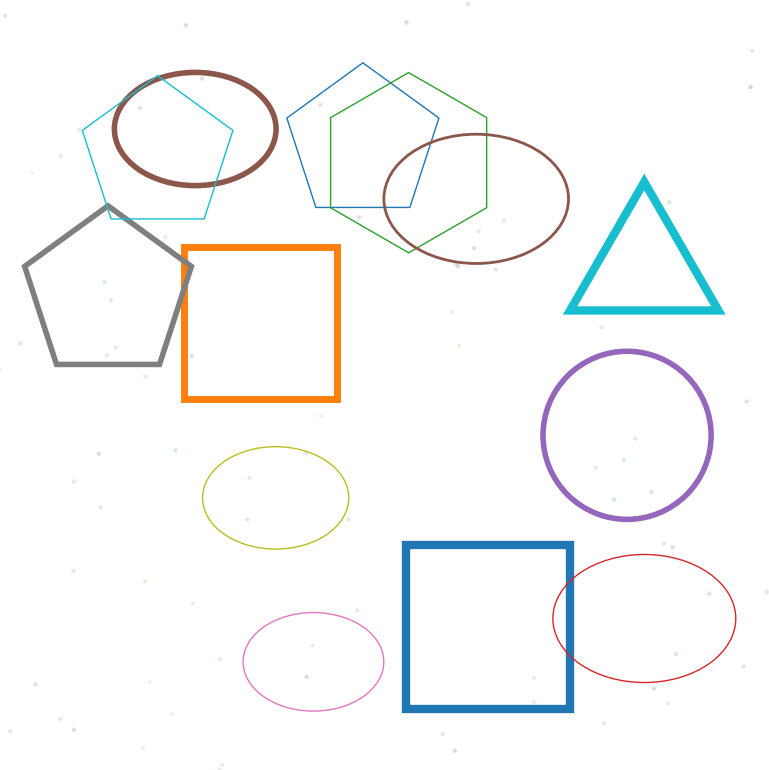[{"shape": "pentagon", "thickness": 0.5, "radius": 0.52, "center": [0.471, 0.815]}, {"shape": "square", "thickness": 3, "radius": 0.53, "center": [0.634, 0.186]}, {"shape": "square", "thickness": 2.5, "radius": 0.49, "center": [0.338, 0.581]}, {"shape": "hexagon", "thickness": 0.5, "radius": 0.59, "center": [0.531, 0.789]}, {"shape": "oval", "thickness": 0.5, "radius": 0.59, "center": [0.837, 0.197]}, {"shape": "circle", "thickness": 2, "radius": 0.55, "center": [0.814, 0.435]}, {"shape": "oval", "thickness": 2, "radius": 0.52, "center": [0.254, 0.832]}, {"shape": "oval", "thickness": 1, "radius": 0.6, "center": [0.618, 0.742]}, {"shape": "oval", "thickness": 0.5, "radius": 0.46, "center": [0.407, 0.14]}, {"shape": "pentagon", "thickness": 2, "radius": 0.57, "center": [0.14, 0.619]}, {"shape": "oval", "thickness": 0.5, "radius": 0.47, "center": [0.358, 0.353]}, {"shape": "pentagon", "thickness": 0.5, "radius": 0.51, "center": [0.205, 0.799]}, {"shape": "triangle", "thickness": 3, "radius": 0.56, "center": [0.837, 0.652]}]